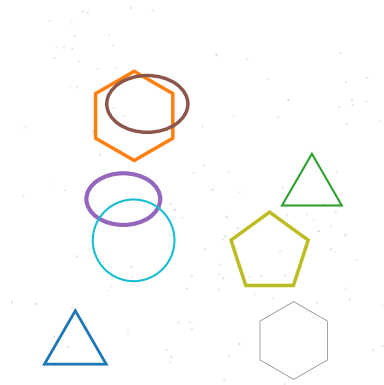[{"shape": "triangle", "thickness": 2, "radius": 0.46, "center": [0.196, 0.1]}, {"shape": "hexagon", "thickness": 2.5, "radius": 0.58, "center": [0.349, 0.699]}, {"shape": "triangle", "thickness": 1.5, "radius": 0.45, "center": [0.81, 0.511]}, {"shape": "oval", "thickness": 3, "radius": 0.48, "center": [0.32, 0.483]}, {"shape": "oval", "thickness": 2.5, "radius": 0.53, "center": [0.383, 0.73]}, {"shape": "hexagon", "thickness": 0.5, "radius": 0.51, "center": [0.763, 0.116]}, {"shape": "pentagon", "thickness": 2.5, "radius": 0.53, "center": [0.7, 0.344]}, {"shape": "circle", "thickness": 1.5, "radius": 0.53, "center": [0.347, 0.376]}]